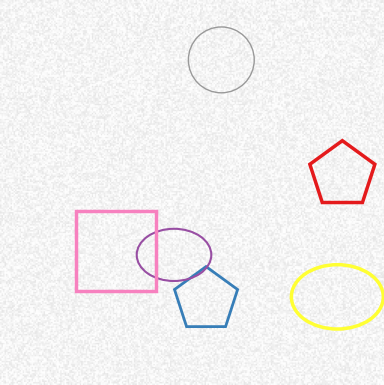[{"shape": "pentagon", "thickness": 2.5, "radius": 0.44, "center": [0.889, 0.546]}, {"shape": "pentagon", "thickness": 2, "radius": 0.43, "center": [0.535, 0.221]}, {"shape": "oval", "thickness": 1.5, "radius": 0.48, "center": [0.452, 0.338]}, {"shape": "oval", "thickness": 2.5, "radius": 0.6, "center": [0.876, 0.229]}, {"shape": "square", "thickness": 2.5, "radius": 0.52, "center": [0.301, 0.349]}, {"shape": "circle", "thickness": 1, "radius": 0.43, "center": [0.575, 0.844]}]